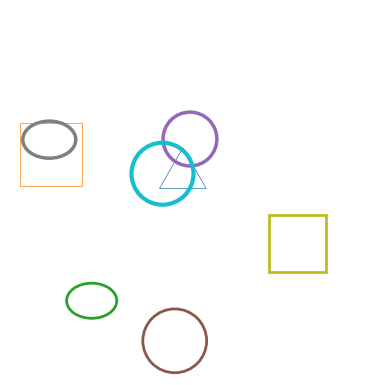[{"shape": "triangle", "thickness": 0.5, "radius": 0.35, "center": [0.475, 0.546]}, {"shape": "square", "thickness": 0.5, "radius": 0.41, "center": [0.133, 0.598]}, {"shape": "oval", "thickness": 2, "radius": 0.33, "center": [0.238, 0.219]}, {"shape": "circle", "thickness": 2.5, "radius": 0.35, "center": [0.493, 0.639]}, {"shape": "circle", "thickness": 2, "radius": 0.41, "center": [0.454, 0.115]}, {"shape": "oval", "thickness": 2.5, "radius": 0.34, "center": [0.128, 0.637]}, {"shape": "square", "thickness": 2, "radius": 0.37, "center": [0.773, 0.367]}, {"shape": "circle", "thickness": 3, "radius": 0.4, "center": [0.422, 0.549]}]